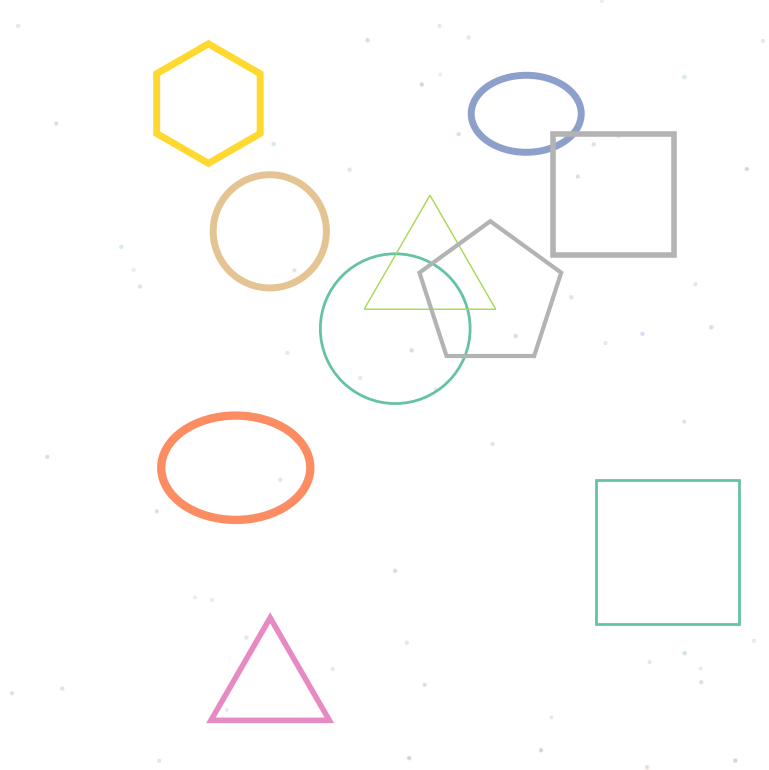[{"shape": "circle", "thickness": 1, "radius": 0.49, "center": [0.513, 0.573]}, {"shape": "square", "thickness": 1, "radius": 0.46, "center": [0.867, 0.283]}, {"shape": "oval", "thickness": 3, "radius": 0.48, "center": [0.306, 0.393]}, {"shape": "oval", "thickness": 2.5, "radius": 0.36, "center": [0.683, 0.852]}, {"shape": "triangle", "thickness": 2, "radius": 0.44, "center": [0.351, 0.109]}, {"shape": "triangle", "thickness": 0.5, "radius": 0.49, "center": [0.558, 0.648]}, {"shape": "hexagon", "thickness": 2.5, "radius": 0.39, "center": [0.271, 0.865]}, {"shape": "circle", "thickness": 2.5, "radius": 0.37, "center": [0.35, 0.7]}, {"shape": "square", "thickness": 2, "radius": 0.39, "center": [0.797, 0.747]}, {"shape": "pentagon", "thickness": 1.5, "radius": 0.48, "center": [0.637, 0.616]}]